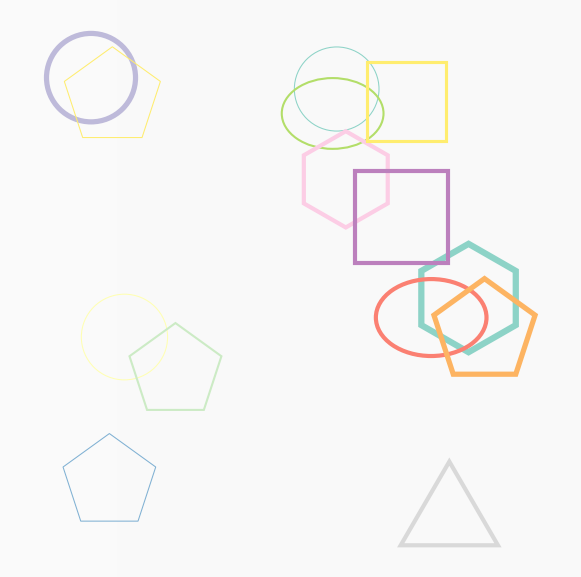[{"shape": "hexagon", "thickness": 3, "radius": 0.47, "center": [0.806, 0.483]}, {"shape": "circle", "thickness": 0.5, "radius": 0.36, "center": [0.579, 0.845]}, {"shape": "circle", "thickness": 0.5, "radius": 0.37, "center": [0.214, 0.416]}, {"shape": "circle", "thickness": 2.5, "radius": 0.38, "center": [0.157, 0.865]}, {"shape": "oval", "thickness": 2, "radius": 0.48, "center": [0.742, 0.449]}, {"shape": "pentagon", "thickness": 0.5, "radius": 0.42, "center": [0.188, 0.165]}, {"shape": "pentagon", "thickness": 2.5, "radius": 0.46, "center": [0.834, 0.425]}, {"shape": "oval", "thickness": 1, "radius": 0.44, "center": [0.572, 0.803]}, {"shape": "hexagon", "thickness": 2, "radius": 0.42, "center": [0.595, 0.689]}, {"shape": "triangle", "thickness": 2, "radius": 0.48, "center": [0.773, 0.103]}, {"shape": "square", "thickness": 2, "radius": 0.4, "center": [0.691, 0.624]}, {"shape": "pentagon", "thickness": 1, "radius": 0.42, "center": [0.302, 0.357]}, {"shape": "square", "thickness": 1.5, "radius": 0.34, "center": [0.699, 0.823]}, {"shape": "pentagon", "thickness": 0.5, "radius": 0.43, "center": [0.193, 0.831]}]